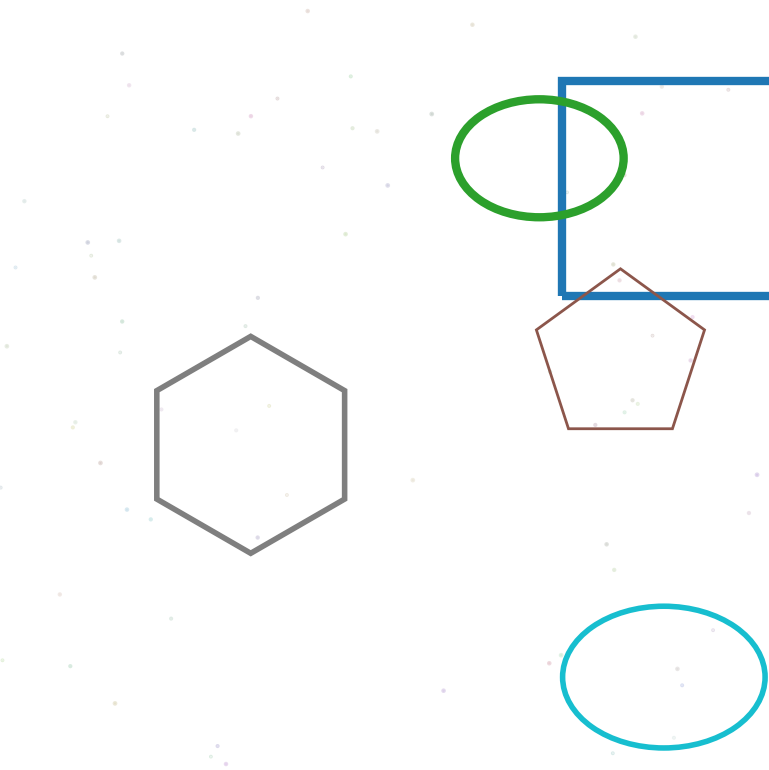[{"shape": "square", "thickness": 3, "radius": 0.7, "center": [0.869, 0.755]}, {"shape": "oval", "thickness": 3, "radius": 0.55, "center": [0.7, 0.794]}, {"shape": "pentagon", "thickness": 1, "radius": 0.57, "center": [0.806, 0.536]}, {"shape": "hexagon", "thickness": 2, "radius": 0.7, "center": [0.326, 0.422]}, {"shape": "oval", "thickness": 2, "radius": 0.66, "center": [0.862, 0.121]}]